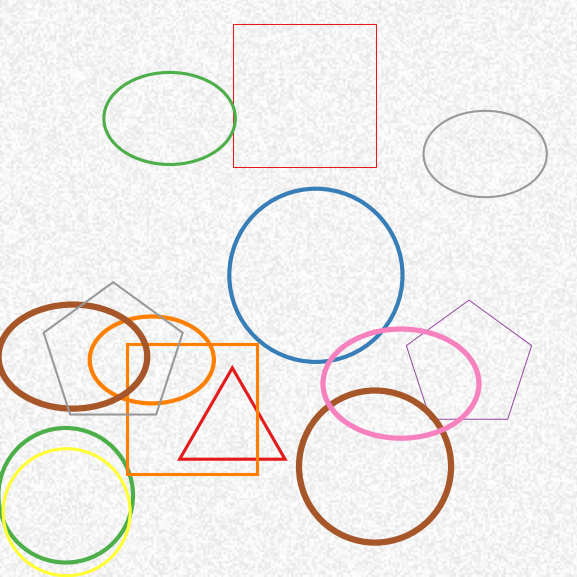[{"shape": "triangle", "thickness": 1.5, "radius": 0.53, "center": [0.402, 0.257]}, {"shape": "square", "thickness": 0.5, "radius": 0.62, "center": [0.527, 0.834]}, {"shape": "circle", "thickness": 2, "radius": 0.75, "center": [0.547, 0.522]}, {"shape": "oval", "thickness": 1.5, "radius": 0.57, "center": [0.294, 0.794]}, {"shape": "circle", "thickness": 2, "radius": 0.58, "center": [0.114, 0.142]}, {"shape": "pentagon", "thickness": 0.5, "radius": 0.57, "center": [0.812, 0.365]}, {"shape": "square", "thickness": 1.5, "radius": 0.56, "center": [0.332, 0.291]}, {"shape": "oval", "thickness": 2, "radius": 0.54, "center": [0.263, 0.376]}, {"shape": "circle", "thickness": 1.5, "radius": 0.55, "center": [0.115, 0.112]}, {"shape": "oval", "thickness": 3, "radius": 0.64, "center": [0.126, 0.382]}, {"shape": "circle", "thickness": 3, "radius": 0.66, "center": [0.649, 0.191]}, {"shape": "oval", "thickness": 2.5, "radius": 0.68, "center": [0.694, 0.335]}, {"shape": "oval", "thickness": 1, "radius": 0.53, "center": [0.84, 0.732]}, {"shape": "pentagon", "thickness": 1, "radius": 0.63, "center": [0.196, 0.384]}]